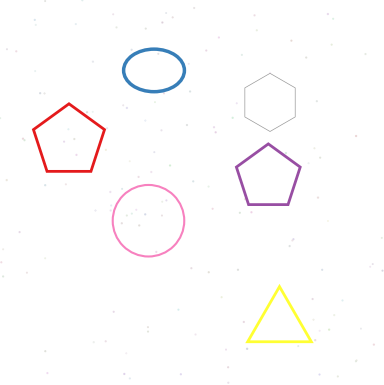[{"shape": "pentagon", "thickness": 2, "radius": 0.49, "center": [0.179, 0.633]}, {"shape": "oval", "thickness": 2.5, "radius": 0.39, "center": [0.4, 0.817]}, {"shape": "pentagon", "thickness": 2, "radius": 0.44, "center": [0.697, 0.539]}, {"shape": "triangle", "thickness": 2, "radius": 0.48, "center": [0.726, 0.16]}, {"shape": "circle", "thickness": 1.5, "radius": 0.46, "center": [0.386, 0.427]}, {"shape": "hexagon", "thickness": 0.5, "radius": 0.38, "center": [0.701, 0.734]}]